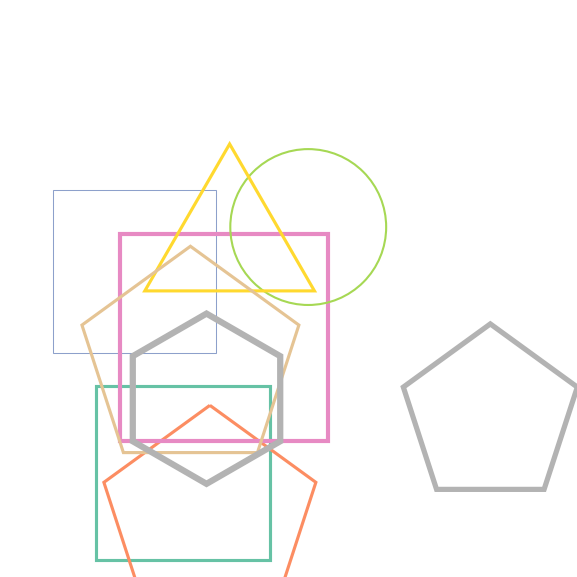[{"shape": "square", "thickness": 1.5, "radius": 0.75, "center": [0.317, 0.18]}, {"shape": "pentagon", "thickness": 1.5, "radius": 0.96, "center": [0.363, 0.104]}, {"shape": "square", "thickness": 0.5, "radius": 0.71, "center": [0.232, 0.529]}, {"shape": "square", "thickness": 2, "radius": 0.9, "center": [0.388, 0.414]}, {"shape": "circle", "thickness": 1, "radius": 0.67, "center": [0.534, 0.606]}, {"shape": "triangle", "thickness": 1.5, "radius": 0.85, "center": [0.398, 0.58]}, {"shape": "pentagon", "thickness": 1.5, "radius": 0.99, "center": [0.33, 0.375]}, {"shape": "pentagon", "thickness": 2.5, "radius": 0.79, "center": [0.849, 0.28]}, {"shape": "hexagon", "thickness": 3, "radius": 0.74, "center": [0.358, 0.309]}]